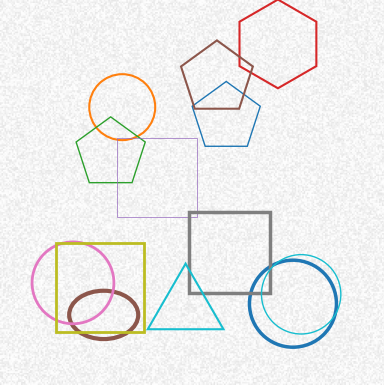[{"shape": "pentagon", "thickness": 1, "radius": 0.47, "center": [0.588, 0.695]}, {"shape": "circle", "thickness": 2.5, "radius": 0.56, "center": [0.761, 0.211]}, {"shape": "circle", "thickness": 1.5, "radius": 0.43, "center": [0.318, 0.722]}, {"shape": "pentagon", "thickness": 1, "radius": 0.47, "center": [0.287, 0.602]}, {"shape": "hexagon", "thickness": 1.5, "radius": 0.58, "center": [0.722, 0.886]}, {"shape": "square", "thickness": 0.5, "radius": 0.51, "center": [0.407, 0.539]}, {"shape": "oval", "thickness": 3, "radius": 0.45, "center": [0.269, 0.182]}, {"shape": "pentagon", "thickness": 1.5, "radius": 0.49, "center": [0.563, 0.797]}, {"shape": "circle", "thickness": 2, "radius": 0.53, "center": [0.19, 0.265]}, {"shape": "square", "thickness": 2.5, "radius": 0.52, "center": [0.596, 0.344]}, {"shape": "square", "thickness": 2, "radius": 0.58, "center": [0.259, 0.253]}, {"shape": "circle", "thickness": 1, "radius": 0.52, "center": [0.782, 0.236]}, {"shape": "triangle", "thickness": 1.5, "radius": 0.57, "center": [0.482, 0.202]}]